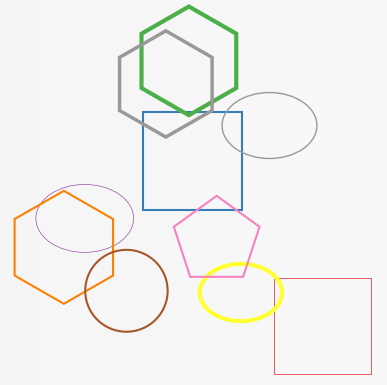[{"shape": "square", "thickness": 0.5, "radius": 0.63, "center": [0.832, 0.153]}, {"shape": "square", "thickness": 1.5, "radius": 0.64, "center": [0.496, 0.581]}, {"shape": "hexagon", "thickness": 3, "radius": 0.71, "center": [0.487, 0.842]}, {"shape": "oval", "thickness": 0.5, "radius": 0.63, "center": [0.219, 0.433]}, {"shape": "hexagon", "thickness": 1.5, "radius": 0.73, "center": [0.165, 0.358]}, {"shape": "oval", "thickness": 3, "radius": 0.53, "center": [0.622, 0.24]}, {"shape": "circle", "thickness": 1.5, "radius": 0.53, "center": [0.326, 0.245]}, {"shape": "pentagon", "thickness": 1.5, "radius": 0.58, "center": [0.559, 0.375]}, {"shape": "hexagon", "thickness": 2.5, "radius": 0.69, "center": [0.428, 0.782]}, {"shape": "oval", "thickness": 1, "radius": 0.61, "center": [0.695, 0.674]}]